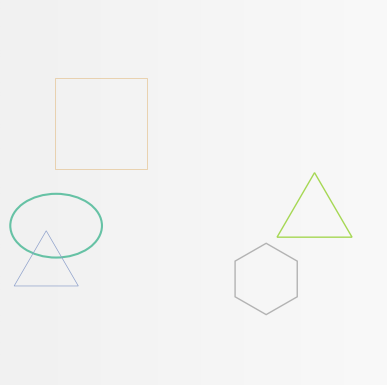[{"shape": "oval", "thickness": 1.5, "radius": 0.59, "center": [0.145, 0.414]}, {"shape": "triangle", "thickness": 0.5, "radius": 0.48, "center": [0.119, 0.305]}, {"shape": "triangle", "thickness": 1, "radius": 0.56, "center": [0.812, 0.44]}, {"shape": "square", "thickness": 0.5, "radius": 0.59, "center": [0.261, 0.678]}, {"shape": "hexagon", "thickness": 1, "radius": 0.46, "center": [0.687, 0.275]}]